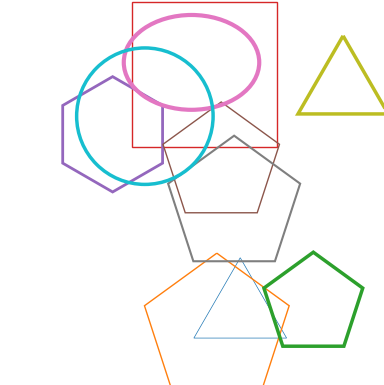[{"shape": "triangle", "thickness": 0.5, "radius": 0.7, "center": [0.624, 0.191]}, {"shape": "pentagon", "thickness": 1, "radius": 0.99, "center": [0.563, 0.145]}, {"shape": "pentagon", "thickness": 2.5, "radius": 0.67, "center": [0.814, 0.21]}, {"shape": "square", "thickness": 1, "radius": 0.95, "center": [0.532, 0.807]}, {"shape": "hexagon", "thickness": 2, "radius": 0.75, "center": [0.293, 0.651]}, {"shape": "pentagon", "thickness": 1, "radius": 0.8, "center": [0.575, 0.576]}, {"shape": "oval", "thickness": 3, "radius": 0.88, "center": [0.497, 0.838]}, {"shape": "pentagon", "thickness": 1.5, "radius": 0.9, "center": [0.608, 0.467]}, {"shape": "triangle", "thickness": 2.5, "radius": 0.68, "center": [0.891, 0.772]}, {"shape": "circle", "thickness": 2.5, "radius": 0.89, "center": [0.376, 0.698]}]